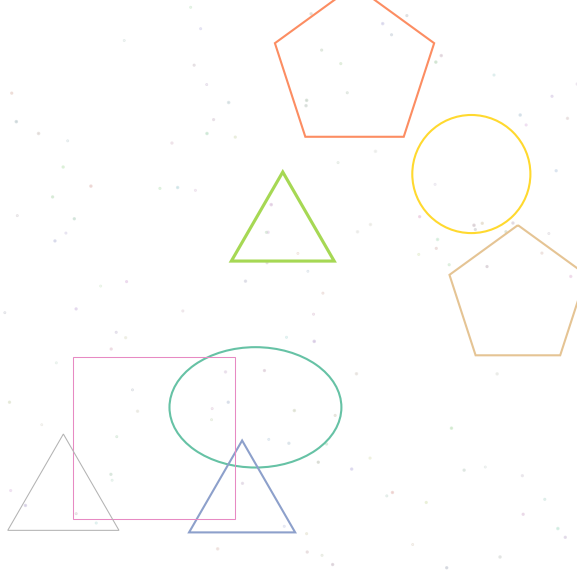[{"shape": "oval", "thickness": 1, "radius": 0.74, "center": [0.442, 0.294]}, {"shape": "pentagon", "thickness": 1, "radius": 0.72, "center": [0.614, 0.88]}, {"shape": "triangle", "thickness": 1, "radius": 0.53, "center": [0.419, 0.13]}, {"shape": "square", "thickness": 0.5, "radius": 0.7, "center": [0.266, 0.241]}, {"shape": "triangle", "thickness": 1.5, "radius": 0.51, "center": [0.49, 0.598]}, {"shape": "circle", "thickness": 1, "radius": 0.51, "center": [0.816, 0.698]}, {"shape": "pentagon", "thickness": 1, "radius": 0.62, "center": [0.897, 0.485]}, {"shape": "triangle", "thickness": 0.5, "radius": 0.56, "center": [0.11, 0.136]}]